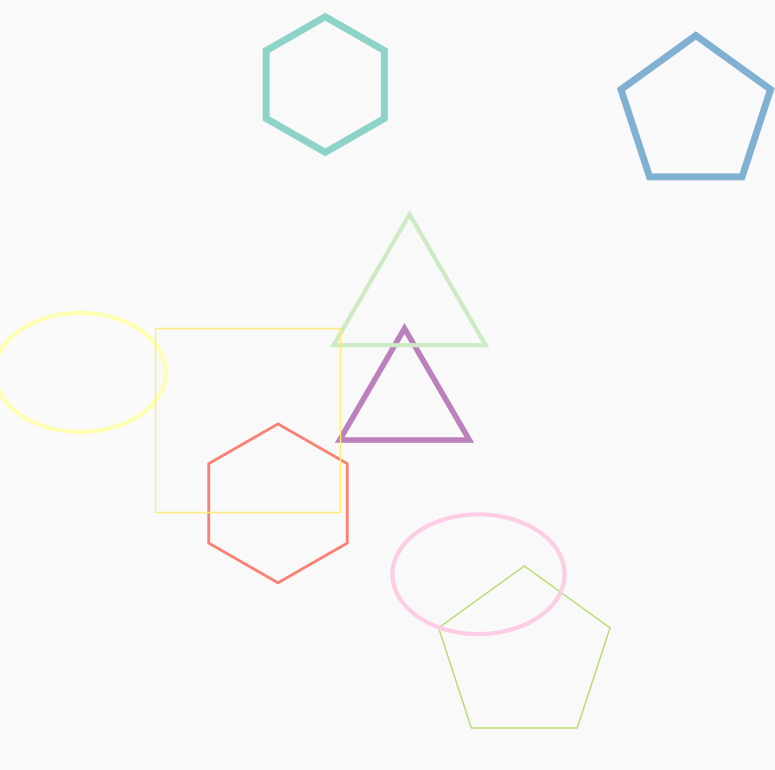[{"shape": "hexagon", "thickness": 2.5, "radius": 0.44, "center": [0.42, 0.89]}, {"shape": "oval", "thickness": 1.5, "radius": 0.55, "center": [0.104, 0.516]}, {"shape": "hexagon", "thickness": 1, "radius": 0.52, "center": [0.359, 0.346]}, {"shape": "pentagon", "thickness": 2.5, "radius": 0.51, "center": [0.898, 0.852]}, {"shape": "pentagon", "thickness": 0.5, "radius": 0.58, "center": [0.677, 0.149]}, {"shape": "oval", "thickness": 1.5, "radius": 0.56, "center": [0.617, 0.254]}, {"shape": "triangle", "thickness": 2, "radius": 0.48, "center": [0.522, 0.477]}, {"shape": "triangle", "thickness": 1.5, "radius": 0.57, "center": [0.528, 0.608]}, {"shape": "square", "thickness": 0.5, "radius": 0.6, "center": [0.32, 0.454]}]